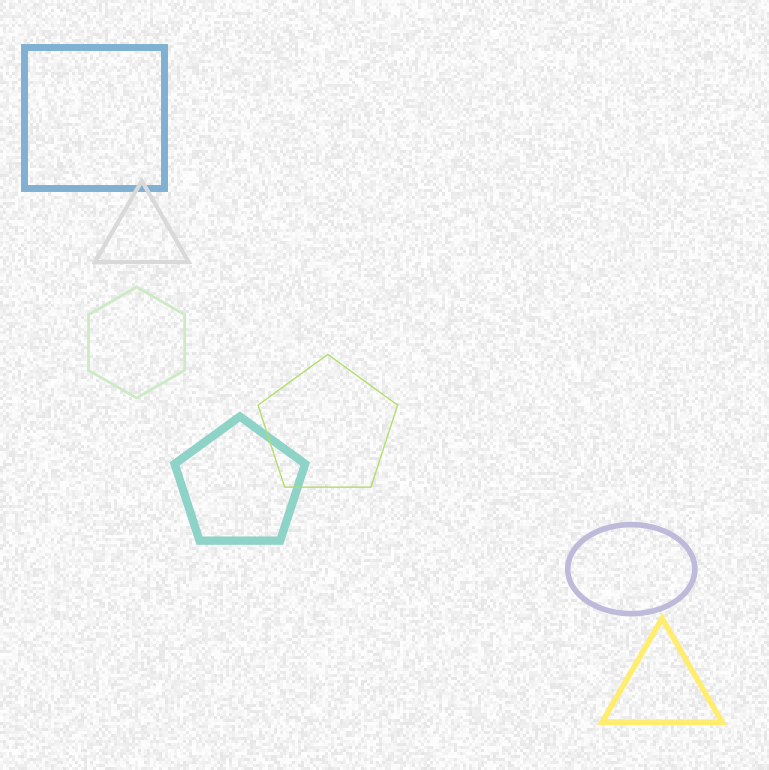[{"shape": "pentagon", "thickness": 3, "radius": 0.45, "center": [0.312, 0.37]}, {"shape": "oval", "thickness": 2, "radius": 0.41, "center": [0.82, 0.261]}, {"shape": "square", "thickness": 2.5, "radius": 0.46, "center": [0.122, 0.847]}, {"shape": "pentagon", "thickness": 0.5, "radius": 0.48, "center": [0.426, 0.444]}, {"shape": "triangle", "thickness": 1.5, "radius": 0.35, "center": [0.184, 0.695]}, {"shape": "hexagon", "thickness": 1, "radius": 0.36, "center": [0.177, 0.555]}, {"shape": "triangle", "thickness": 2, "radius": 0.45, "center": [0.86, 0.107]}]